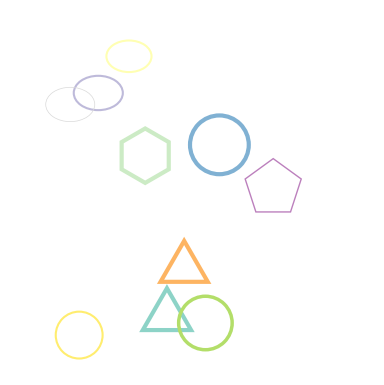[{"shape": "triangle", "thickness": 3, "radius": 0.36, "center": [0.434, 0.179]}, {"shape": "oval", "thickness": 1.5, "radius": 0.29, "center": [0.335, 0.854]}, {"shape": "oval", "thickness": 1.5, "radius": 0.32, "center": [0.255, 0.759]}, {"shape": "circle", "thickness": 3, "radius": 0.38, "center": [0.57, 0.624]}, {"shape": "triangle", "thickness": 3, "radius": 0.35, "center": [0.478, 0.303]}, {"shape": "circle", "thickness": 2.5, "radius": 0.35, "center": [0.534, 0.161]}, {"shape": "oval", "thickness": 0.5, "radius": 0.32, "center": [0.182, 0.729]}, {"shape": "pentagon", "thickness": 1, "radius": 0.38, "center": [0.71, 0.511]}, {"shape": "hexagon", "thickness": 3, "radius": 0.35, "center": [0.377, 0.596]}, {"shape": "circle", "thickness": 1.5, "radius": 0.3, "center": [0.206, 0.13]}]